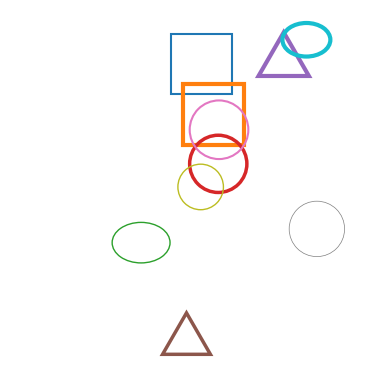[{"shape": "square", "thickness": 1.5, "radius": 0.39, "center": [0.524, 0.834]}, {"shape": "square", "thickness": 3, "radius": 0.39, "center": [0.554, 0.703]}, {"shape": "oval", "thickness": 1, "radius": 0.38, "center": [0.366, 0.37]}, {"shape": "circle", "thickness": 2.5, "radius": 0.37, "center": [0.567, 0.574]}, {"shape": "triangle", "thickness": 3, "radius": 0.38, "center": [0.737, 0.84]}, {"shape": "triangle", "thickness": 2.5, "radius": 0.36, "center": [0.484, 0.116]}, {"shape": "circle", "thickness": 1.5, "radius": 0.38, "center": [0.569, 0.663]}, {"shape": "circle", "thickness": 0.5, "radius": 0.36, "center": [0.823, 0.405]}, {"shape": "circle", "thickness": 1, "radius": 0.3, "center": [0.521, 0.514]}, {"shape": "oval", "thickness": 3, "radius": 0.31, "center": [0.796, 0.897]}]